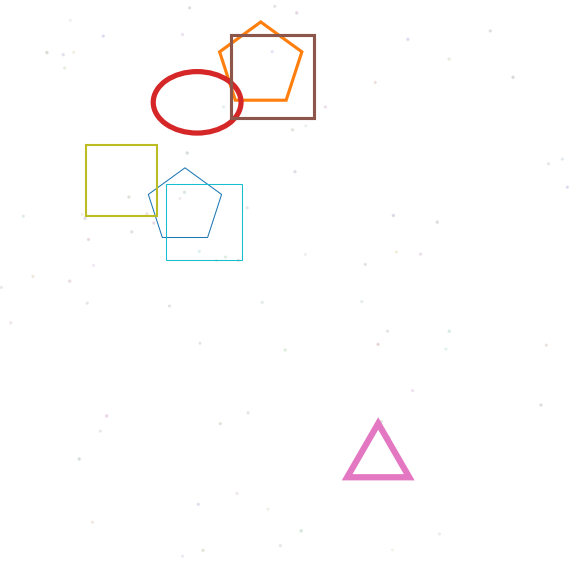[{"shape": "pentagon", "thickness": 0.5, "radius": 0.33, "center": [0.32, 0.642]}, {"shape": "pentagon", "thickness": 1.5, "radius": 0.37, "center": [0.451, 0.886]}, {"shape": "oval", "thickness": 2.5, "radius": 0.38, "center": [0.341, 0.822]}, {"shape": "square", "thickness": 1.5, "radius": 0.36, "center": [0.471, 0.867]}, {"shape": "triangle", "thickness": 3, "radius": 0.31, "center": [0.655, 0.204]}, {"shape": "square", "thickness": 1, "radius": 0.31, "center": [0.21, 0.687]}, {"shape": "square", "thickness": 0.5, "radius": 0.33, "center": [0.354, 0.614]}]